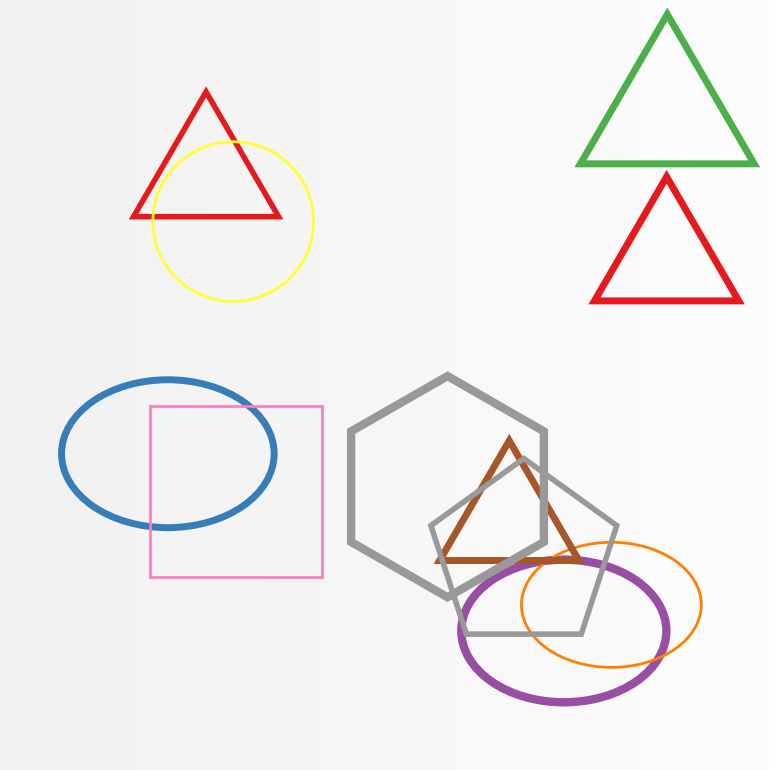[{"shape": "triangle", "thickness": 2.5, "radius": 0.54, "center": [0.86, 0.663]}, {"shape": "triangle", "thickness": 2, "radius": 0.54, "center": [0.266, 0.773]}, {"shape": "oval", "thickness": 2.5, "radius": 0.69, "center": [0.217, 0.411]}, {"shape": "triangle", "thickness": 2.5, "radius": 0.65, "center": [0.861, 0.852]}, {"shape": "oval", "thickness": 3, "radius": 0.66, "center": [0.728, 0.181]}, {"shape": "oval", "thickness": 1, "radius": 0.58, "center": [0.789, 0.214]}, {"shape": "circle", "thickness": 1, "radius": 0.52, "center": [0.301, 0.712]}, {"shape": "triangle", "thickness": 2.5, "radius": 0.52, "center": [0.657, 0.324]}, {"shape": "square", "thickness": 1, "radius": 0.55, "center": [0.305, 0.362]}, {"shape": "hexagon", "thickness": 3, "radius": 0.72, "center": [0.577, 0.368]}, {"shape": "pentagon", "thickness": 2, "radius": 0.63, "center": [0.676, 0.278]}]